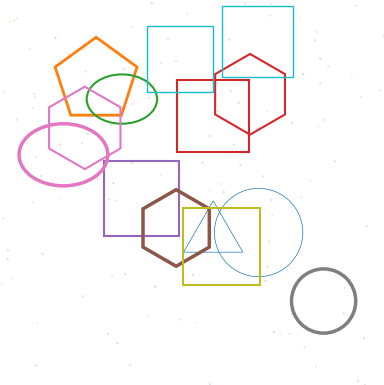[{"shape": "triangle", "thickness": 0.5, "radius": 0.44, "center": [0.554, 0.389]}, {"shape": "circle", "thickness": 0.5, "radius": 0.57, "center": [0.672, 0.396]}, {"shape": "pentagon", "thickness": 2, "radius": 0.56, "center": [0.25, 0.791]}, {"shape": "oval", "thickness": 1.5, "radius": 0.46, "center": [0.317, 0.743]}, {"shape": "hexagon", "thickness": 1.5, "radius": 0.52, "center": [0.65, 0.755]}, {"shape": "square", "thickness": 1.5, "radius": 0.47, "center": [0.553, 0.7]}, {"shape": "square", "thickness": 1.5, "radius": 0.49, "center": [0.368, 0.485]}, {"shape": "hexagon", "thickness": 2.5, "radius": 0.5, "center": [0.458, 0.408]}, {"shape": "oval", "thickness": 2.5, "radius": 0.58, "center": [0.165, 0.598]}, {"shape": "hexagon", "thickness": 1.5, "radius": 0.54, "center": [0.22, 0.668]}, {"shape": "circle", "thickness": 2.5, "radius": 0.42, "center": [0.841, 0.218]}, {"shape": "square", "thickness": 1.5, "radius": 0.5, "center": [0.576, 0.36]}, {"shape": "square", "thickness": 1, "radius": 0.46, "center": [0.669, 0.892]}, {"shape": "square", "thickness": 1, "radius": 0.43, "center": [0.467, 0.847]}]